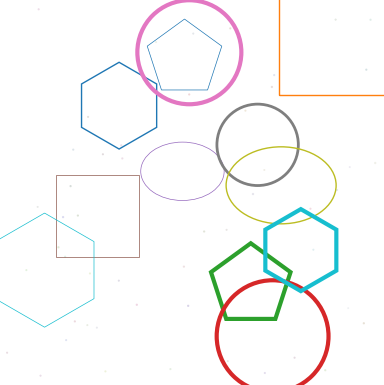[{"shape": "pentagon", "thickness": 0.5, "radius": 0.51, "center": [0.479, 0.849]}, {"shape": "hexagon", "thickness": 1, "radius": 0.56, "center": [0.309, 0.726]}, {"shape": "square", "thickness": 1, "radius": 0.69, "center": [0.862, 0.89]}, {"shape": "pentagon", "thickness": 3, "radius": 0.54, "center": [0.651, 0.26]}, {"shape": "circle", "thickness": 3, "radius": 0.73, "center": [0.708, 0.127]}, {"shape": "oval", "thickness": 0.5, "radius": 0.54, "center": [0.474, 0.555]}, {"shape": "square", "thickness": 0.5, "radius": 0.53, "center": [0.253, 0.438]}, {"shape": "circle", "thickness": 3, "radius": 0.68, "center": [0.492, 0.864]}, {"shape": "circle", "thickness": 2, "radius": 0.53, "center": [0.669, 0.624]}, {"shape": "oval", "thickness": 1, "radius": 0.71, "center": [0.73, 0.519]}, {"shape": "hexagon", "thickness": 0.5, "radius": 0.74, "center": [0.116, 0.298]}, {"shape": "hexagon", "thickness": 3, "radius": 0.53, "center": [0.781, 0.35]}]